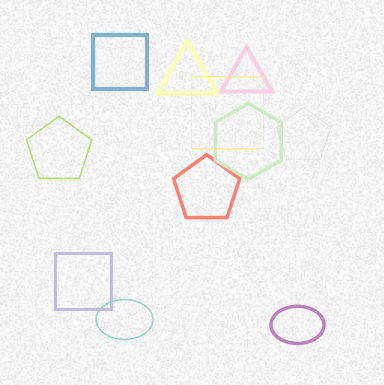[{"shape": "oval", "thickness": 1, "radius": 0.37, "center": [0.324, 0.17]}, {"shape": "triangle", "thickness": 3, "radius": 0.45, "center": [0.487, 0.803]}, {"shape": "square", "thickness": 2, "radius": 0.36, "center": [0.215, 0.27]}, {"shape": "pentagon", "thickness": 2.5, "radius": 0.45, "center": [0.537, 0.508]}, {"shape": "square", "thickness": 3, "radius": 0.35, "center": [0.312, 0.839]}, {"shape": "pentagon", "thickness": 1, "radius": 0.45, "center": [0.154, 0.609]}, {"shape": "triangle", "thickness": 3, "radius": 0.38, "center": [0.64, 0.801]}, {"shape": "pentagon", "thickness": 0.5, "radius": 0.37, "center": [0.789, 0.647]}, {"shape": "oval", "thickness": 2.5, "radius": 0.34, "center": [0.773, 0.156]}, {"shape": "hexagon", "thickness": 2.5, "radius": 0.49, "center": [0.645, 0.633]}, {"shape": "square", "thickness": 0.5, "radius": 0.47, "center": [0.59, 0.709]}]